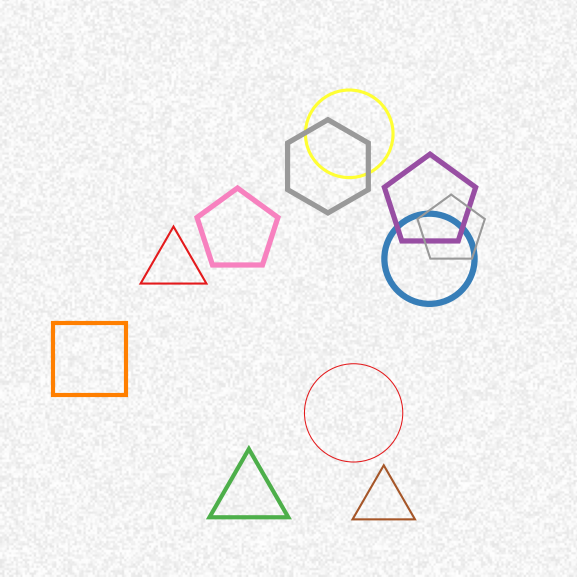[{"shape": "circle", "thickness": 0.5, "radius": 0.43, "center": [0.612, 0.284]}, {"shape": "triangle", "thickness": 1, "radius": 0.33, "center": [0.3, 0.541]}, {"shape": "circle", "thickness": 3, "radius": 0.39, "center": [0.744, 0.551]}, {"shape": "triangle", "thickness": 2, "radius": 0.39, "center": [0.431, 0.143]}, {"shape": "pentagon", "thickness": 2.5, "radius": 0.42, "center": [0.745, 0.649]}, {"shape": "square", "thickness": 2, "radius": 0.31, "center": [0.155, 0.378]}, {"shape": "circle", "thickness": 1.5, "radius": 0.38, "center": [0.605, 0.767]}, {"shape": "triangle", "thickness": 1, "radius": 0.31, "center": [0.665, 0.131]}, {"shape": "pentagon", "thickness": 2.5, "radius": 0.37, "center": [0.411, 0.6]}, {"shape": "hexagon", "thickness": 2.5, "radius": 0.4, "center": [0.568, 0.711]}, {"shape": "pentagon", "thickness": 1, "radius": 0.31, "center": [0.781, 0.601]}]